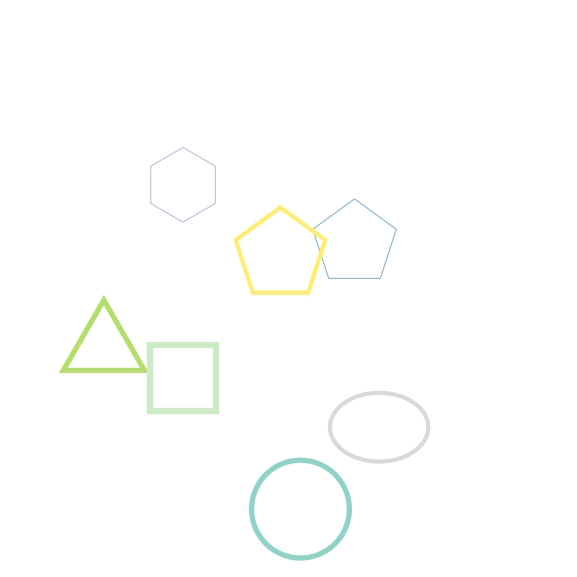[{"shape": "circle", "thickness": 2.5, "radius": 0.42, "center": [0.52, 0.118]}, {"shape": "hexagon", "thickness": 0.5, "radius": 0.32, "center": [0.317, 0.679]}, {"shape": "pentagon", "thickness": 0.5, "radius": 0.38, "center": [0.614, 0.579]}, {"shape": "triangle", "thickness": 2.5, "radius": 0.41, "center": [0.18, 0.398]}, {"shape": "oval", "thickness": 2, "radius": 0.43, "center": [0.657, 0.259]}, {"shape": "square", "thickness": 3, "radius": 0.29, "center": [0.317, 0.345]}, {"shape": "pentagon", "thickness": 2, "radius": 0.41, "center": [0.486, 0.558]}]